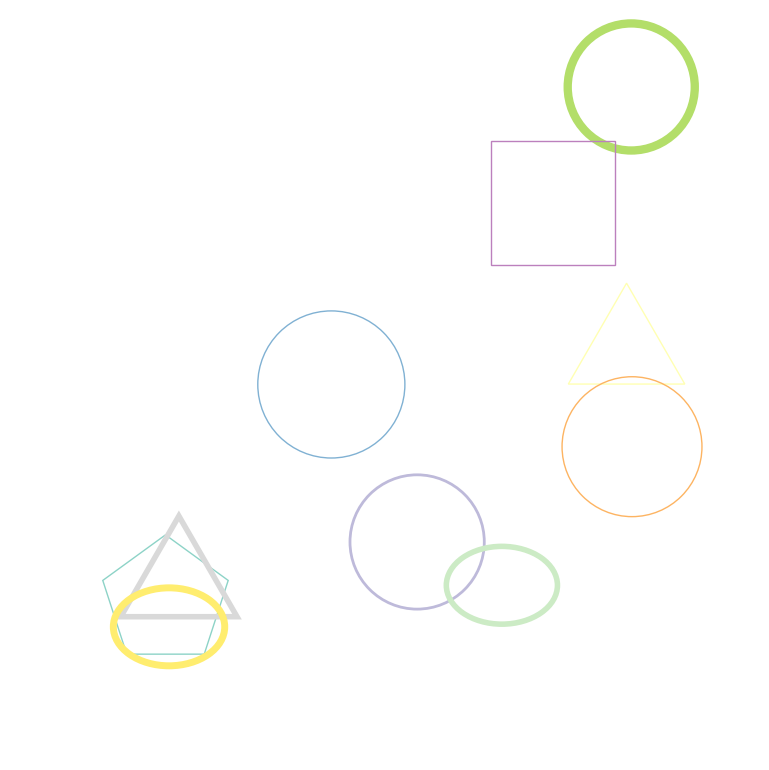[{"shape": "pentagon", "thickness": 0.5, "radius": 0.43, "center": [0.215, 0.22]}, {"shape": "triangle", "thickness": 0.5, "radius": 0.44, "center": [0.814, 0.545]}, {"shape": "circle", "thickness": 1, "radius": 0.44, "center": [0.542, 0.296]}, {"shape": "circle", "thickness": 0.5, "radius": 0.48, "center": [0.43, 0.501]}, {"shape": "circle", "thickness": 0.5, "radius": 0.45, "center": [0.821, 0.42]}, {"shape": "circle", "thickness": 3, "radius": 0.41, "center": [0.82, 0.887]}, {"shape": "triangle", "thickness": 2, "radius": 0.44, "center": [0.232, 0.243]}, {"shape": "square", "thickness": 0.5, "radius": 0.4, "center": [0.718, 0.737]}, {"shape": "oval", "thickness": 2, "radius": 0.36, "center": [0.652, 0.24]}, {"shape": "oval", "thickness": 2.5, "radius": 0.36, "center": [0.22, 0.186]}]